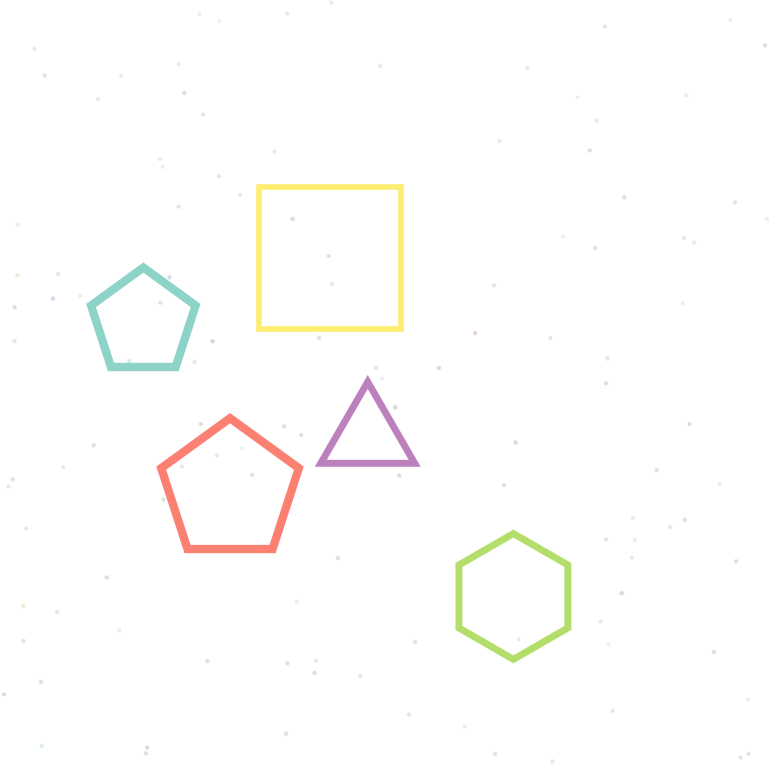[{"shape": "pentagon", "thickness": 3, "radius": 0.36, "center": [0.186, 0.581]}, {"shape": "pentagon", "thickness": 3, "radius": 0.47, "center": [0.299, 0.363]}, {"shape": "hexagon", "thickness": 2.5, "radius": 0.41, "center": [0.667, 0.225]}, {"shape": "triangle", "thickness": 2.5, "radius": 0.35, "center": [0.478, 0.434]}, {"shape": "square", "thickness": 2, "radius": 0.46, "center": [0.429, 0.665]}]